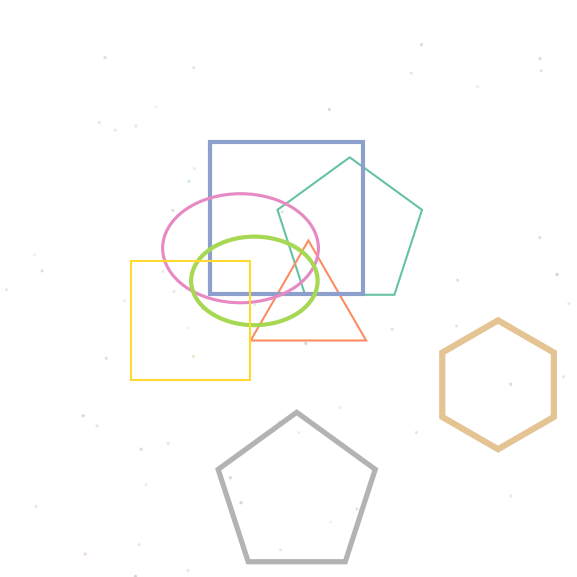[{"shape": "pentagon", "thickness": 1, "radius": 0.66, "center": [0.606, 0.595]}, {"shape": "triangle", "thickness": 1, "radius": 0.58, "center": [0.534, 0.467]}, {"shape": "square", "thickness": 2, "radius": 0.66, "center": [0.496, 0.622]}, {"shape": "oval", "thickness": 1.5, "radius": 0.67, "center": [0.416, 0.569]}, {"shape": "oval", "thickness": 2, "radius": 0.55, "center": [0.44, 0.513]}, {"shape": "square", "thickness": 1, "radius": 0.52, "center": [0.33, 0.444]}, {"shape": "hexagon", "thickness": 3, "radius": 0.56, "center": [0.862, 0.333]}, {"shape": "pentagon", "thickness": 2.5, "radius": 0.72, "center": [0.514, 0.142]}]